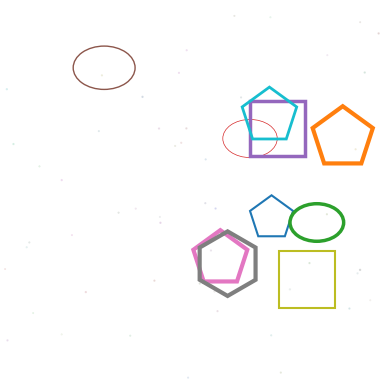[{"shape": "pentagon", "thickness": 1.5, "radius": 0.29, "center": [0.705, 0.434]}, {"shape": "pentagon", "thickness": 3, "radius": 0.41, "center": [0.89, 0.642]}, {"shape": "oval", "thickness": 2.5, "radius": 0.35, "center": [0.823, 0.422]}, {"shape": "oval", "thickness": 0.5, "radius": 0.35, "center": [0.649, 0.64]}, {"shape": "square", "thickness": 2.5, "radius": 0.35, "center": [0.722, 0.666]}, {"shape": "oval", "thickness": 1, "radius": 0.4, "center": [0.27, 0.824]}, {"shape": "pentagon", "thickness": 3, "radius": 0.37, "center": [0.572, 0.329]}, {"shape": "hexagon", "thickness": 3, "radius": 0.42, "center": [0.591, 0.315]}, {"shape": "square", "thickness": 1.5, "radius": 0.36, "center": [0.798, 0.274]}, {"shape": "pentagon", "thickness": 2, "radius": 0.37, "center": [0.7, 0.699]}]